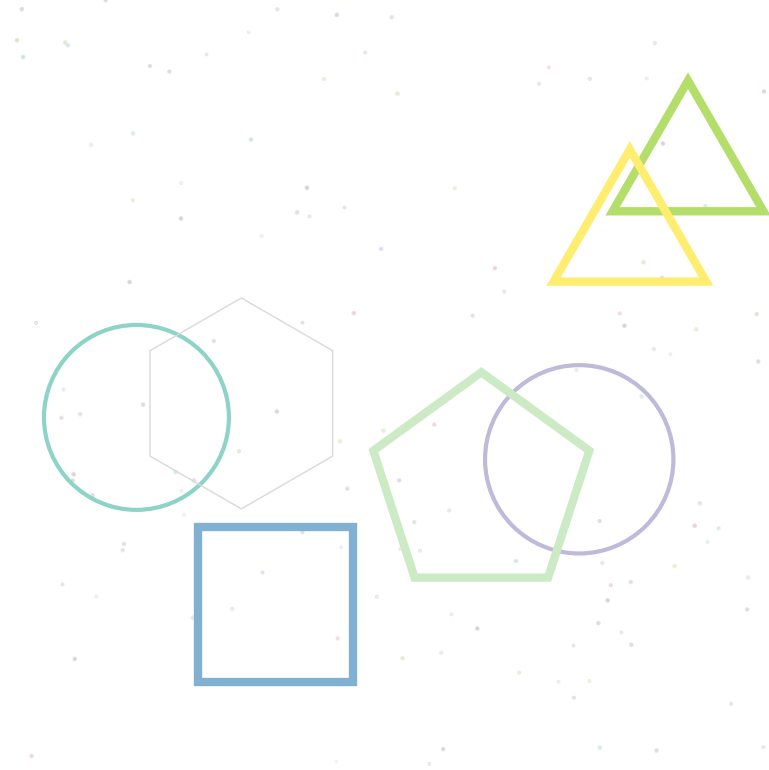[{"shape": "circle", "thickness": 1.5, "radius": 0.6, "center": [0.177, 0.458]}, {"shape": "circle", "thickness": 1.5, "radius": 0.61, "center": [0.752, 0.404]}, {"shape": "square", "thickness": 3, "radius": 0.5, "center": [0.358, 0.215]}, {"shape": "triangle", "thickness": 3, "radius": 0.57, "center": [0.894, 0.782]}, {"shape": "hexagon", "thickness": 0.5, "radius": 0.68, "center": [0.313, 0.476]}, {"shape": "pentagon", "thickness": 3, "radius": 0.74, "center": [0.625, 0.369]}, {"shape": "triangle", "thickness": 3, "radius": 0.57, "center": [0.818, 0.691]}]